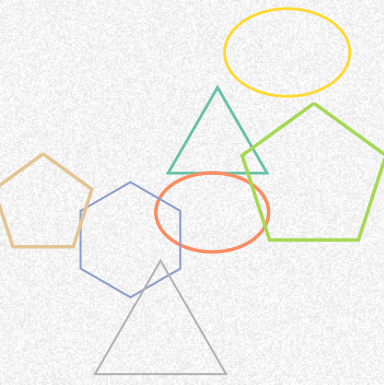[{"shape": "triangle", "thickness": 2, "radius": 0.74, "center": [0.565, 0.624]}, {"shape": "oval", "thickness": 2.5, "radius": 0.73, "center": [0.551, 0.448]}, {"shape": "hexagon", "thickness": 1.5, "radius": 0.75, "center": [0.339, 0.377]}, {"shape": "pentagon", "thickness": 2.5, "radius": 0.98, "center": [0.816, 0.535]}, {"shape": "oval", "thickness": 2, "radius": 0.81, "center": [0.746, 0.864]}, {"shape": "pentagon", "thickness": 2.5, "radius": 0.67, "center": [0.112, 0.467]}, {"shape": "triangle", "thickness": 1.5, "radius": 0.98, "center": [0.417, 0.127]}]